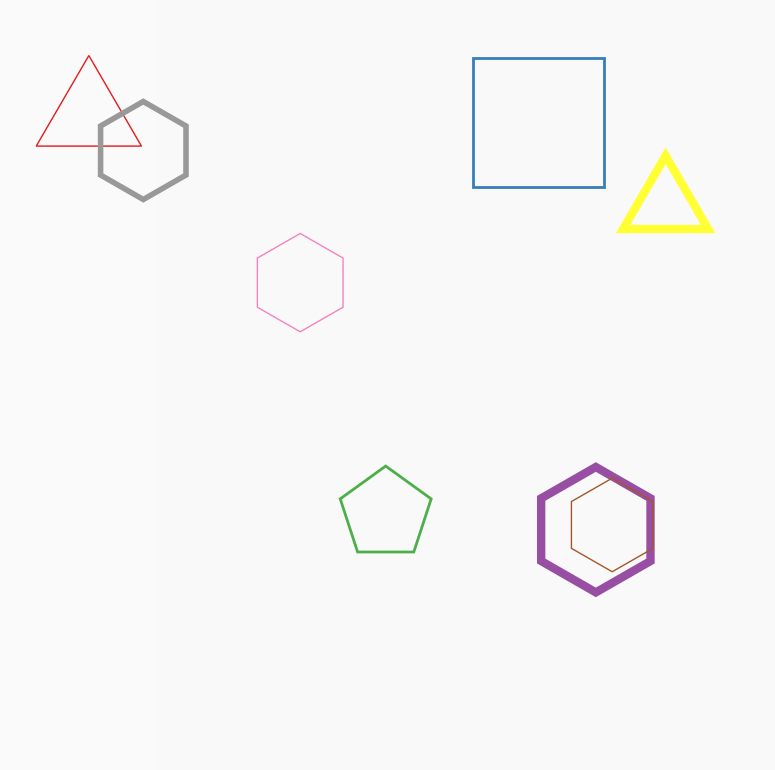[{"shape": "triangle", "thickness": 0.5, "radius": 0.39, "center": [0.115, 0.849]}, {"shape": "square", "thickness": 1, "radius": 0.42, "center": [0.695, 0.841]}, {"shape": "pentagon", "thickness": 1, "radius": 0.31, "center": [0.498, 0.333]}, {"shape": "hexagon", "thickness": 3, "radius": 0.41, "center": [0.769, 0.312]}, {"shape": "triangle", "thickness": 3, "radius": 0.32, "center": [0.859, 0.734]}, {"shape": "hexagon", "thickness": 0.5, "radius": 0.3, "center": [0.79, 0.318]}, {"shape": "hexagon", "thickness": 0.5, "radius": 0.32, "center": [0.387, 0.633]}, {"shape": "hexagon", "thickness": 2, "radius": 0.32, "center": [0.185, 0.805]}]